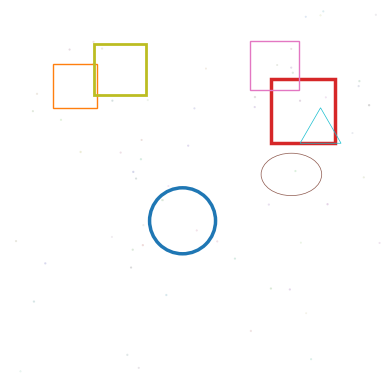[{"shape": "circle", "thickness": 2.5, "radius": 0.43, "center": [0.474, 0.427]}, {"shape": "square", "thickness": 1, "radius": 0.29, "center": [0.195, 0.776]}, {"shape": "square", "thickness": 2.5, "radius": 0.42, "center": [0.788, 0.711]}, {"shape": "oval", "thickness": 0.5, "radius": 0.39, "center": [0.757, 0.547]}, {"shape": "square", "thickness": 1, "radius": 0.32, "center": [0.712, 0.83]}, {"shape": "square", "thickness": 2, "radius": 0.34, "center": [0.313, 0.82]}, {"shape": "triangle", "thickness": 0.5, "radius": 0.31, "center": [0.833, 0.659]}]